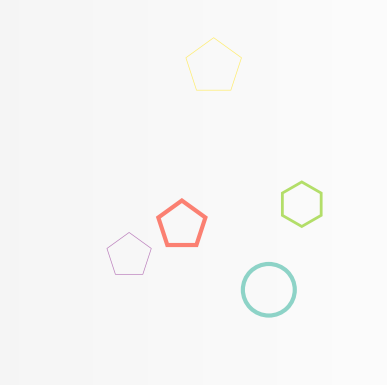[{"shape": "circle", "thickness": 3, "radius": 0.33, "center": [0.694, 0.247]}, {"shape": "pentagon", "thickness": 3, "radius": 0.32, "center": [0.469, 0.415]}, {"shape": "hexagon", "thickness": 2, "radius": 0.29, "center": [0.779, 0.47]}, {"shape": "pentagon", "thickness": 0.5, "radius": 0.3, "center": [0.333, 0.336]}, {"shape": "pentagon", "thickness": 0.5, "radius": 0.38, "center": [0.551, 0.827]}]